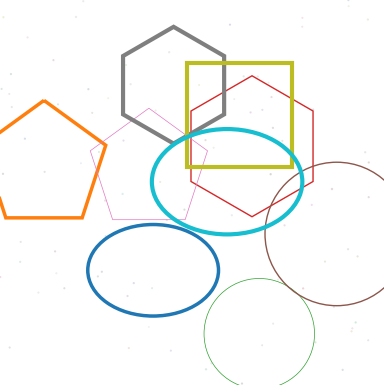[{"shape": "oval", "thickness": 2.5, "radius": 0.85, "center": [0.398, 0.298]}, {"shape": "pentagon", "thickness": 2.5, "radius": 0.84, "center": [0.114, 0.571]}, {"shape": "circle", "thickness": 0.5, "radius": 0.72, "center": [0.674, 0.133]}, {"shape": "hexagon", "thickness": 1, "radius": 0.92, "center": [0.655, 0.62]}, {"shape": "circle", "thickness": 1, "radius": 0.93, "center": [0.875, 0.392]}, {"shape": "pentagon", "thickness": 0.5, "radius": 0.8, "center": [0.387, 0.559]}, {"shape": "hexagon", "thickness": 3, "radius": 0.76, "center": [0.451, 0.779]}, {"shape": "square", "thickness": 3, "radius": 0.68, "center": [0.622, 0.702]}, {"shape": "oval", "thickness": 3, "radius": 0.98, "center": [0.59, 0.528]}]